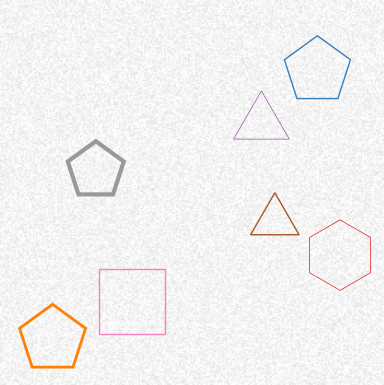[{"shape": "hexagon", "thickness": 0.5, "radius": 0.46, "center": [0.883, 0.337]}, {"shape": "pentagon", "thickness": 1, "radius": 0.45, "center": [0.824, 0.817]}, {"shape": "triangle", "thickness": 0.5, "radius": 0.42, "center": [0.679, 0.68]}, {"shape": "pentagon", "thickness": 2, "radius": 0.45, "center": [0.137, 0.119]}, {"shape": "triangle", "thickness": 1, "radius": 0.36, "center": [0.714, 0.427]}, {"shape": "square", "thickness": 1, "radius": 0.42, "center": [0.343, 0.216]}, {"shape": "pentagon", "thickness": 3, "radius": 0.38, "center": [0.249, 0.557]}]